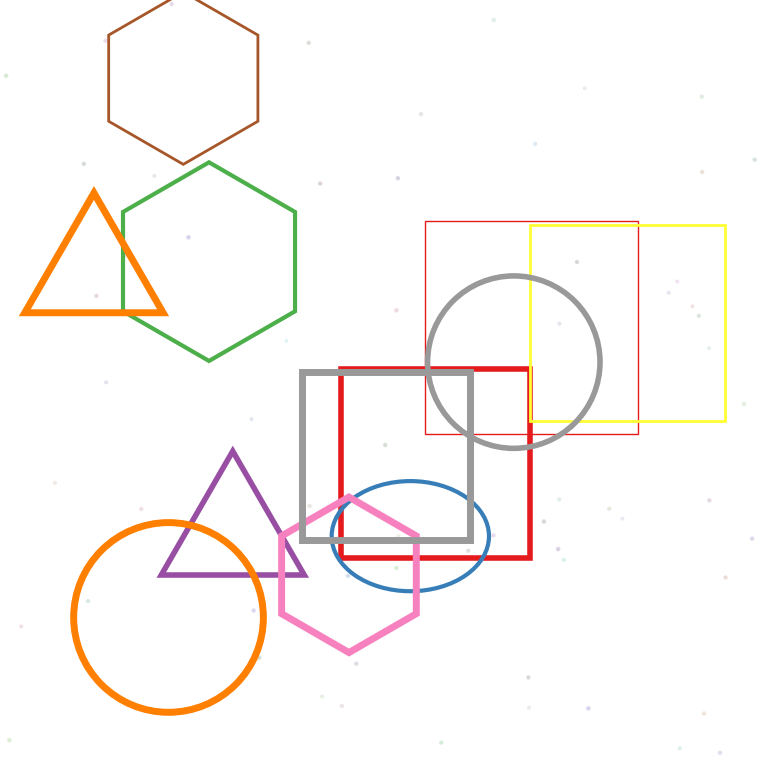[{"shape": "square", "thickness": 2, "radius": 0.61, "center": [0.566, 0.398]}, {"shape": "square", "thickness": 0.5, "radius": 0.69, "center": [0.69, 0.574]}, {"shape": "oval", "thickness": 1.5, "radius": 0.51, "center": [0.533, 0.304]}, {"shape": "hexagon", "thickness": 1.5, "radius": 0.64, "center": [0.271, 0.66]}, {"shape": "triangle", "thickness": 2, "radius": 0.54, "center": [0.302, 0.307]}, {"shape": "circle", "thickness": 2.5, "radius": 0.62, "center": [0.219, 0.198]}, {"shape": "triangle", "thickness": 2.5, "radius": 0.52, "center": [0.122, 0.646]}, {"shape": "square", "thickness": 1, "radius": 0.63, "center": [0.815, 0.581]}, {"shape": "hexagon", "thickness": 1, "radius": 0.56, "center": [0.238, 0.898]}, {"shape": "hexagon", "thickness": 2.5, "radius": 0.5, "center": [0.453, 0.253]}, {"shape": "circle", "thickness": 2, "radius": 0.56, "center": [0.667, 0.53]}, {"shape": "square", "thickness": 2.5, "radius": 0.55, "center": [0.502, 0.408]}]